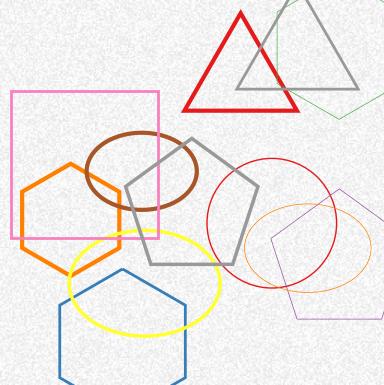[{"shape": "triangle", "thickness": 3, "radius": 0.84, "center": [0.625, 0.797]}, {"shape": "circle", "thickness": 1, "radius": 0.84, "center": [0.706, 0.42]}, {"shape": "hexagon", "thickness": 2, "radius": 0.94, "center": [0.318, 0.113]}, {"shape": "hexagon", "thickness": 0.5, "radius": 0.93, "center": [0.881, 0.876]}, {"shape": "pentagon", "thickness": 0.5, "radius": 0.93, "center": [0.881, 0.322]}, {"shape": "hexagon", "thickness": 3, "radius": 0.73, "center": [0.184, 0.429]}, {"shape": "oval", "thickness": 0.5, "radius": 0.82, "center": [0.799, 0.355]}, {"shape": "oval", "thickness": 2.5, "radius": 0.98, "center": [0.376, 0.264]}, {"shape": "oval", "thickness": 3, "radius": 0.72, "center": [0.368, 0.555]}, {"shape": "square", "thickness": 2, "radius": 0.95, "center": [0.22, 0.572]}, {"shape": "pentagon", "thickness": 2.5, "radius": 0.9, "center": [0.498, 0.46]}, {"shape": "triangle", "thickness": 2, "radius": 0.91, "center": [0.773, 0.86]}]